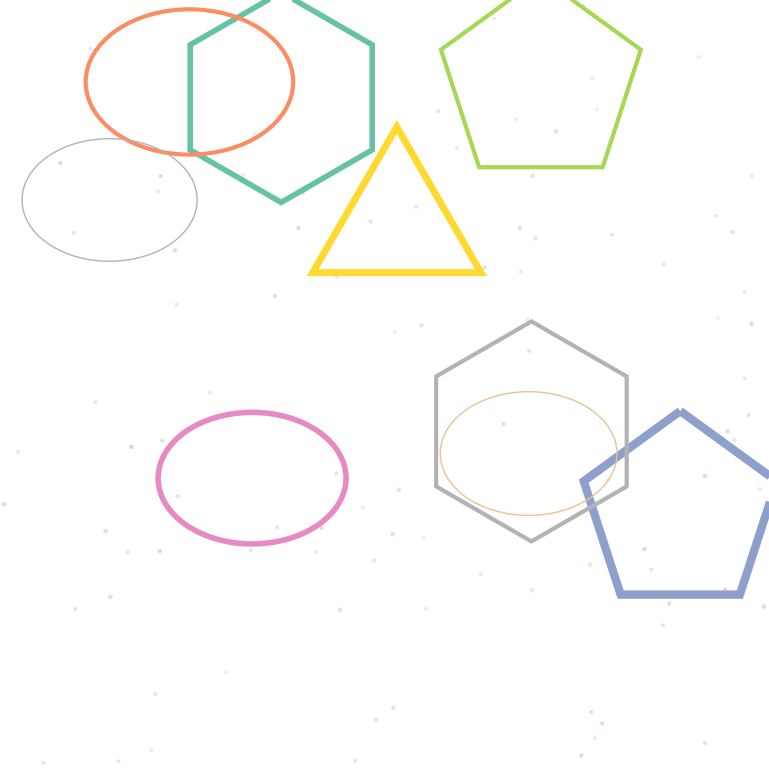[{"shape": "hexagon", "thickness": 2, "radius": 0.68, "center": [0.365, 0.874]}, {"shape": "oval", "thickness": 1.5, "radius": 0.67, "center": [0.246, 0.894]}, {"shape": "pentagon", "thickness": 3, "radius": 0.66, "center": [0.883, 0.334]}, {"shape": "oval", "thickness": 2, "radius": 0.61, "center": [0.327, 0.379]}, {"shape": "pentagon", "thickness": 1.5, "radius": 0.68, "center": [0.702, 0.893]}, {"shape": "triangle", "thickness": 2.5, "radius": 0.63, "center": [0.515, 0.709]}, {"shape": "oval", "thickness": 0.5, "radius": 0.57, "center": [0.687, 0.411]}, {"shape": "oval", "thickness": 0.5, "radius": 0.57, "center": [0.142, 0.74]}, {"shape": "hexagon", "thickness": 1.5, "radius": 0.71, "center": [0.69, 0.44]}]